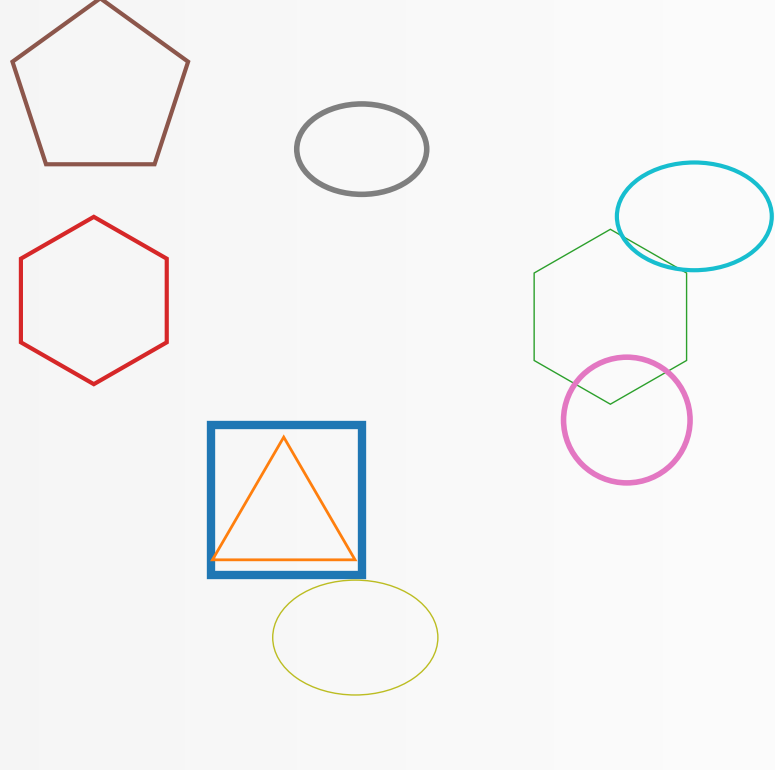[{"shape": "square", "thickness": 3, "radius": 0.49, "center": [0.37, 0.351]}, {"shape": "triangle", "thickness": 1, "radius": 0.53, "center": [0.366, 0.326]}, {"shape": "hexagon", "thickness": 0.5, "radius": 0.57, "center": [0.788, 0.589]}, {"shape": "hexagon", "thickness": 1.5, "radius": 0.54, "center": [0.121, 0.61]}, {"shape": "pentagon", "thickness": 1.5, "radius": 0.6, "center": [0.129, 0.883]}, {"shape": "circle", "thickness": 2, "radius": 0.41, "center": [0.809, 0.454]}, {"shape": "oval", "thickness": 2, "radius": 0.42, "center": [0.467, 0.806]}, {"shape": "oval", "thickness": 0.5, "radius": 0.53, "center": [0.458, 0.172]}, {"shape": "oval", "thickness": 1.5, "radius": 0.5, "center": [0.896, 0.719]}]